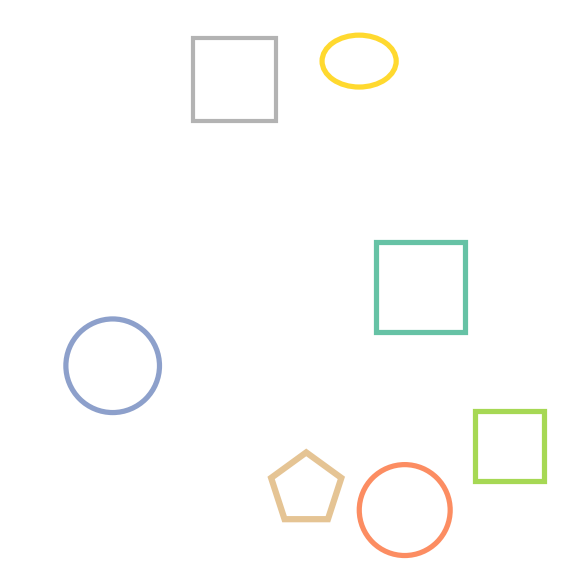[{"shape": "square", "thickness": 2.5, "radius": 0.39, "center": [0.728, 0.502]}, {"shape": "circle", "thickness": 2.5, "radius": 0.39, "center": [0.701, 0.116]}, {"shape": "circle", "thickness": 2.5, "radius": 0.41, "center": [0.195, 0.366]}, {"shape": "square", "thickness": 2.5, "radius": 0.3, "center": [0.882, 0.227]}, {"shape": "oval", "thickness": 2.5, "radius": 0.32, "center": [0.622, 0.893]}, {"shape": "pentagon", "thickness": 3, "radius": 0.32, "center": [0.53, 0.152]}, {"shape": "square", "thickness": 2, "radius": 0.36, "center": [0.406, 0.862]}]